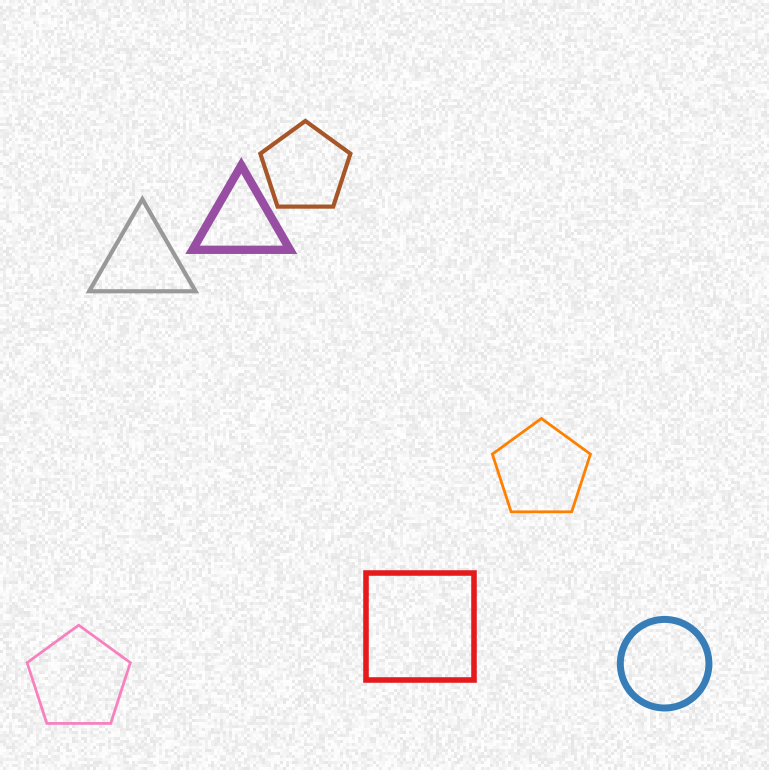[{"shape": "square", "thickness": 2, "radius": 0.35, "center": [0.546, 0.186]}, {"shape": "circle", "thickness": 2.5, "radius": 0.29, "center": [0.863, 0.138]}, {"shape": "triangle", "thickness": 3, "radius": 0.37, "center": [0.313, 0.712]}, {"shape": "pentagon", "thickness": 1, "radius": 0.33, "center": [0.703, 0.39]}, {"shape": "pentagon", "thickness": 1.5, "radius": 0.31, "center": [0.397, 0.781]}, {"shape": "pentagon", "thickness": 1, "radius": 0.35, "center": [0.102, 0.118]}, {"shape": "triangle", "thickness": 1.5, "radius": 0.4, "center": [0.185, 0.662]}]